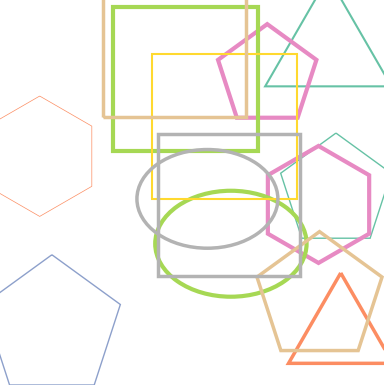[{"shape": "triangle", "thickness": 1.5, "radius": 0.95, "center": [0.853, 0.87]}, {"shape": "pentagon", "thickness": 1, "radius": 0.75, "center": [0.873, 0.503]}, {"shape": "hexagon", "thickness": 0.5, "radius": 0.78, "center": [0.103, 0.594]}, {"shape": "triangle", "thickness": 2.5, "radius": 0.78, "center": [0.885, 0.135]}, {"shape": "pentagon", "thickness": 1, "radius": 0.93, "center": [0.135, 0.151]}, {"shape": "pentagon", "thickness": 3, "radius": 0.67, "center": [0.694, 0.803]}, {"shape": "hexagon", "thickness": 3, "radius": 0.76, "center": [0.827, 0.469]}, {"shape": "oval", "thickness": 3, "radius": 0.98, "center": [0.6, 0.367]}, {"shape": "square", "thickness": 3, "radius": 0.94, "center": [0.482, 0.795]}, {"shape": "square", "thickness": 1.5, "radius": 0.95, "center": [0.583, 0.671]}, {"shape": "pentagon", "thickness": 2.5, "radius": 0.85, "center": [0.83, 0.228]}, {"shape": "square", "thickness": 2.5, "radius": 0.93, "center": [0.454, 0.883]}, {"shape": "oval", "thickness": 2.5, "radius": 0.92, "center": [0.539, 0.483]}, {"shape": "square", "thickness": 2.5, "radius": 0.92, "center": [0.595, 0.467]}]